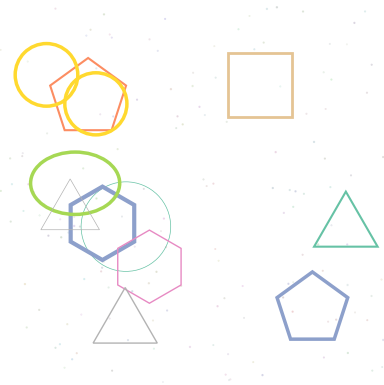[{"shape": "circle", "thickness": 0.5, "radius": 0.58, "center": [0.327, 0.411]}, {"shape": "triangle", "thickness": 1.5, "radius": 0.48, "center": [0.898, 0.407]}, {"shape": "pentagon", "thickness": 1.5, "radius": 0.52, "center": [0.229, 0.746]}, {"shape": "hexagon", "thickness": 3, "radius": 0.48, "center": [0.266, 0.42]}, {"shape": "pentagon", "thickness": 2.5, "radius": 0.48, "center": [0.811, 0.197]}, {"shape": "hexagon", "thickness": 1, "radius": 0.47, "center": [0.388, 0.307]}, {"shape": "oval", "thickness": 2.5, "radius": 0.58, "center": [0.195, 0.524]}, {"shape": "circle", "thickness": 2.5, "radius": 0.4, "center": [0.249, 0.73]}, {"shape": "circle", "thickness": 2.5, "radius": 0.41, "center": [0.121, 0.806]}, {"shape": "square", "thickness": 2, "radius": 0.42, "center": [0.675, 0.78]}, {"shape": "triangle", "thickness": 0.5, "radius": 0.44, "center": [0.182, 0.447]}, {"shape": "triangle", "thickness": 1, "radius": 0.48, "center": [0.325, 0.157]}]